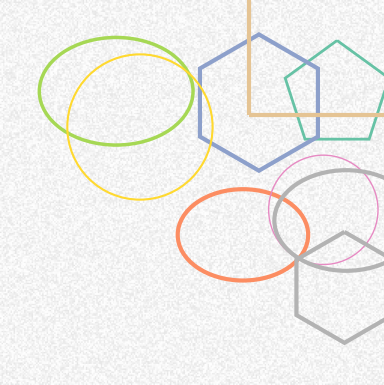[{"shape": "pentagon", "thickness": 2, "radius": 0.71, "center": [0.876, 0.753]}, {"shape": "oval", "thickness": 3, "radius": 0.85, "center": [0.631, 0.39]}, {"shape": "hexagon", "thickness": 3, "radius": 0.88, "center": [0.673, 0.734]}, {"shape": "circle", "thickness": 1, "radius": 0.71, "center": [0.84, 0.455]}, {"shape": "oval", "thickness": 2.5, "radius": 1.0, "center": [0.302, 0.763]}, {"shape": "circle", "thickness": 1.5, "radius": 0.94, "center": [0.364, 0.67]}, {"shape": "square", "thickness": 3, "radius": 0.95, "center": [0.837, 0.89]}, {"shape": "hexagon", "thickness": 3, "radius": 0.72, "center": [0.895, 0.254]}, {"shape": "oval", "thickness": 3, "radius": 0.93, "center": [0.899, 0.427]}]